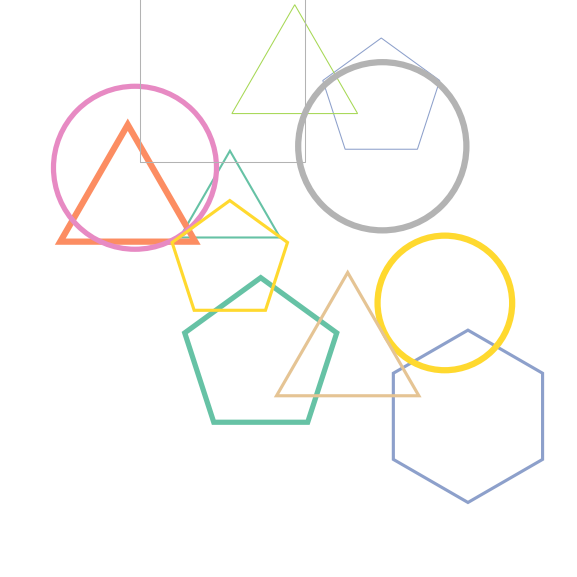[{"shape": "pentagon", "thickness": 2.5, "radius": 0.69, "center": [0.451, 0.38]}, {"shape": "triangle", "thickness": 1, "radius": 0.5, "center": [0.398, 0.638]}, {"shape": "triangle", "thickness": 3, "radius": 0.67, "center": [0.221, 0.648]}, {"shape": "pentagon", "thickness": 0.5, "radius": 0.53, "center": [0.66, 0.827]}, {"shape": "hexagon", "thickness": 1.5, "radius": 0.75, "center": [0.81, 0.278]}, {"shape": "circle", "thickness": 2.5, "radius": 0.71, "center": [0.234, 0.709]}, {"shape": "triangle", "thickness": 0.5, "radius": 0.63, "center": [0.51, 0.865]}, {"shape": "pentagon", "thickness": 1.5, "radius": 0.53, "center": [0.398, 0.547]}, {"shape": "circle", "thickness": 3, "radius": 0.58, "center": [0.77, 0.475]}, {"shape": "triangle", "thickness": 1.5, "radius": 0.71, "center": [0.602, 0.385]}, {"shape": "circle", "thickness": 3, "radius": 0.73, "center": [0.662, 0.746]}, {"shape": "square", "thickness": 0.5, "radius": 0.71, "center": [0.385, 0.861]}]